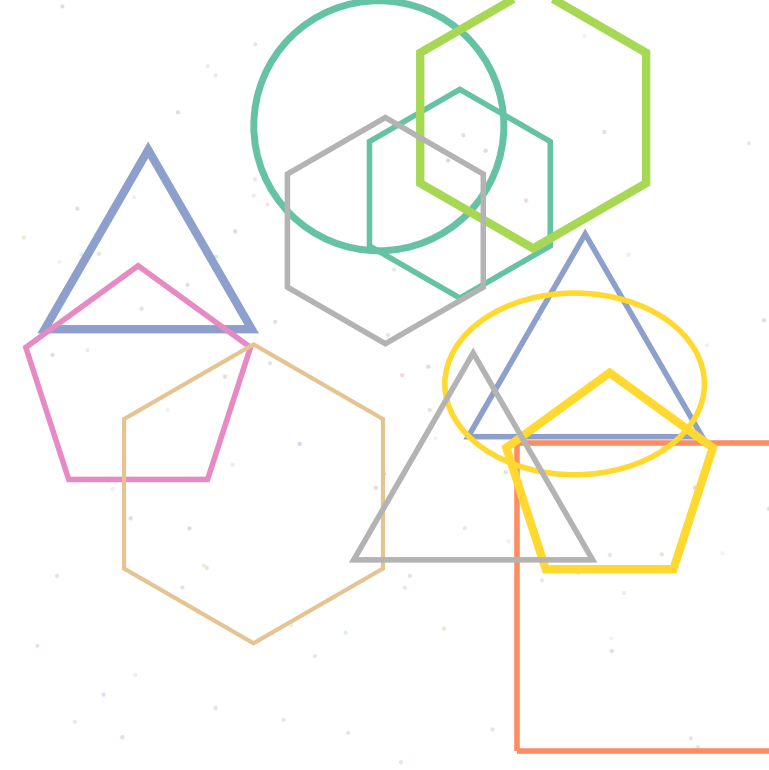[{"shape": "hexagon", "thickness": 2, "radius": 0.68, "center": [0.597, 0.748]}, {"shape": "circle", "thickness": 2.5, "radius": 0.81, "center": [0.492, 0.837]}, {"shape": "square", "thickness": 2, "radius": 1.0, "center": [0.871, 0.225]}, {"shape": "triangle", "thickness": 2, "radius": 0.88, "center": [0.76, 0.521]}, {"shape": "triangle", "thickness": 3, "radius": 0.78, "center": [0.192, 0.65]}, {"shape": "pentagon", "thickness": 2, "radius": 0.77, "center": [0.179, 0.501]}, {"shape": "hexagon", "thickness": 3, "radius": 0.85, "center": [0.692, 0.847]}, {"shape": "pentagon", "thickness": 3, "radius": 0.7, "center": [0.792, 0.375]}, {"shape": "oval", "thickness": 2, "radius": 0.84, "center": [0.746, 0.501]}, {"shape": "hexagon", "thickness": 1.5, "radius": 0.97, "center": [0.329, 0.359]}, {"shape": "hexagon", "thickness": 2, "radius": 0.73, "center": [0.5, 0.7]}, {"shape": "triangle", "thickness": 2, "radius": 0.9, "center": [0.615, 0.362]}]